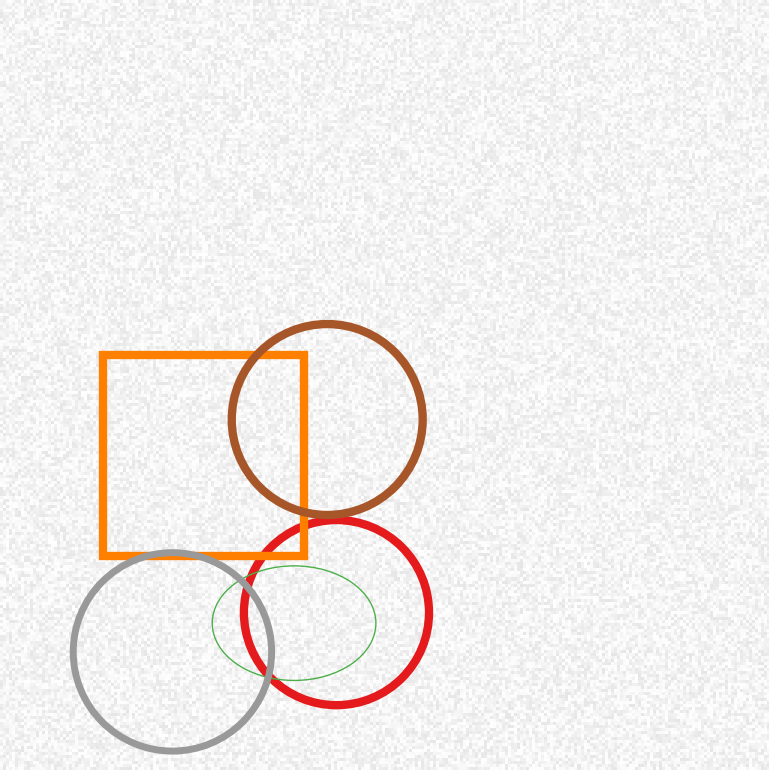[{"shape": "circle", "thickness": 3, "radius": 0.6, "center": [0.437, 0.204]}, {"shape": "oval", "thickness": 0.5, "radius": 0.53, "center": [0.382, 0.191]}, {"shape": "square", "thickness": 3, "radius": 0.65, "center": [0.264, 0.408]}, {"shape": "circle", "thickness": 3, "radius": 0.62, "center": [0.425, 0.455]}, {"shape": "circle", "thickness": 2.5, "radius": 0.64, "center": [0.224, 0.153]}]